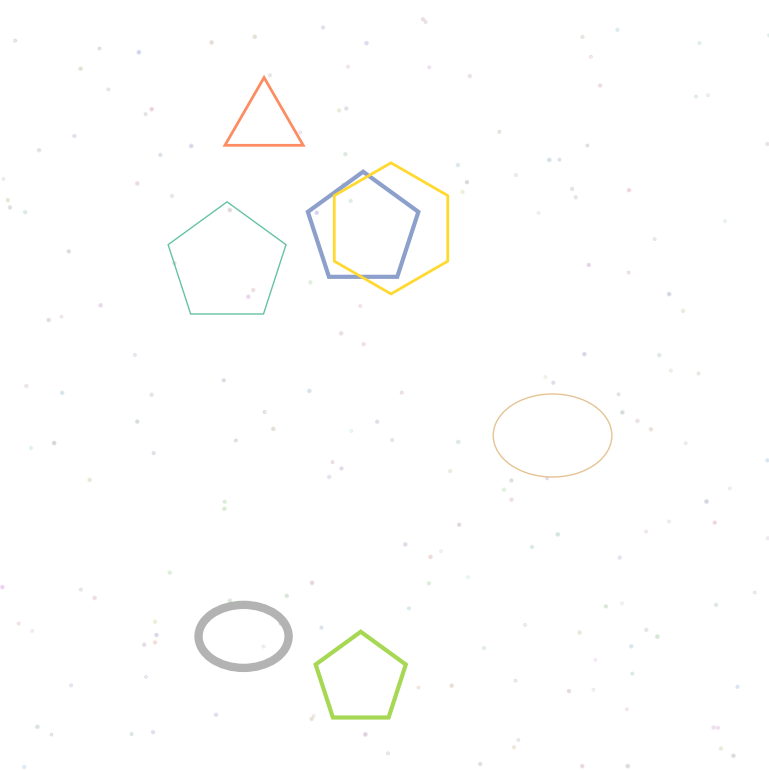[{"shape": "pentagon", "thickness": 0.5, "radius": 0.4, "center": [0.295, 0.657]}, {"shape": "triangle", "thickness": 1, "radius": 0.29, "center": [0.343, 0.841]}, {"shape": "pentagon", "thickness": 1.5, "radius": 0.38, "center": [0.472, 0.702]}, {"shape": "pentagon", "thickness": 1.5, "radius": 0.31, "center": [0.469, 0.118]}, {"shape": "hexagon", "thickness": 1, "radius": 0.43, "center": [0.508, 0.703]}, {"shape": "oval", "thickness": 0.5, "radius": 0.39, "center": [0.718, 0.434]}, {"shape": "oval", "thickness": 3, "radius": 0.29, "center": [0.316, 0.174]}]